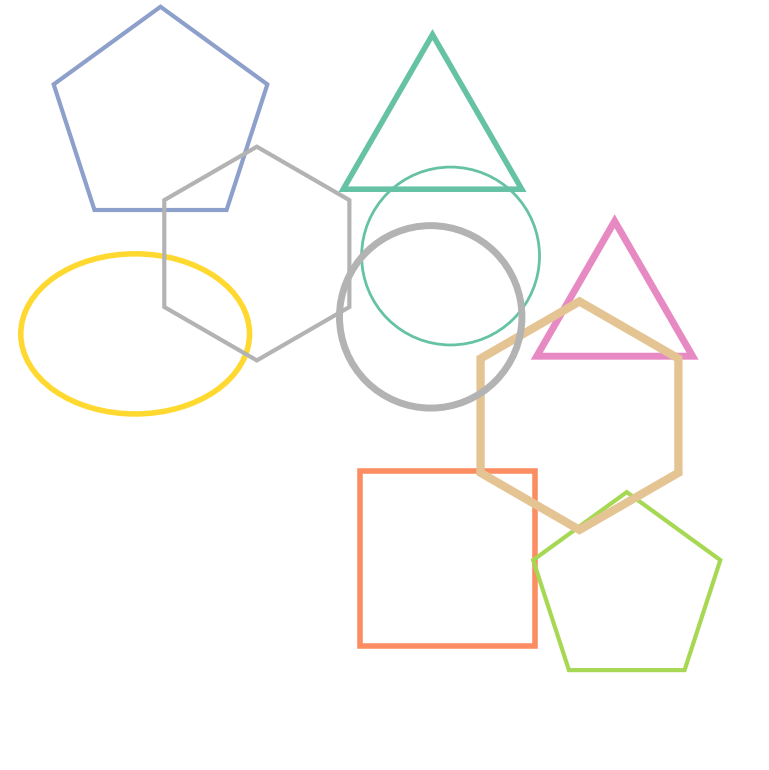[{"shape": "triangle", "thickness": 2, "radius": 0.67, "center": [0.562, 0.821]}, {"shape": "circle", "thickness": 1, "radius": 0.58, "center": [0.585, 0.668]}, {"shape": "square", "thickness": 2, "radius": 0.57, "center": [0.581, 0.274]}, {"shape": "pentagon", "thickness": 1.5, "radius": 0.73, "center": [0.208, 0.845]}, {"shape": "triangle", "thickness": 2.5, "radius": 0.58, "center": [0.798, 0.596]}, {"shape": "pentagon", "thickness": 1.5, "radius": 0.64, "center": [0.814, 0.233]}, {"shape": "oval", "thickness": 2, "radius": 0.74, "center": [0.176, 0.566]}, {"shape": "hexagon", "thickness": 3, "radius": 0.74, "center": [0.753, 0.46]}, {"shape": "circle", "thickness": 2.5, "radius": 0.59, "center": [0.559, 0.589]}, {"shape": "hexagon", "thickness": 1.5, "radius": 0.69, "center": [0.334, 0.671]}]